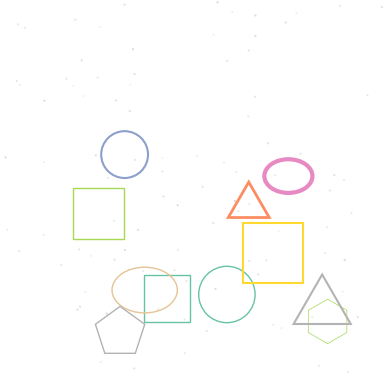[{"shape": "square", "thickness": 1, "radius": 0.3, "center": [0.433, 0.224]}, {"shape": "circle", "thickness": 1, "radius": 0.37, "center": [0.589, 0.235]}, {"shape": "triangle", "thickness": 2, "radius": 0.31, "center": [0.646, 0.466]}, {"shape": "circle", "thickness": 1.5, "radius": 0.3, "center": [0.324, 0.598]}, {"shape": "oval", "thickness": 3, "radius": 0.31, "center": [0.749, 0.543]}, {"shape": "hexagon", "thickness": 0.5, "radius": 0.29, "center": [0.851, 0.165]}, {"shape": "square", "thickness": 1, "radius": 0.33, "center": [0.256, 0.445]}, {"shape": "square", "thickness": 1.5, "radius": 0.39, "center": [0.708, 0.342]}, {"shape": "oval", "thickness": 1, "radius": 0.42, "center": [0.376, 0.247]}, {"shape": "triangle", "thickness": 1.5, "radius": 0.43, "center": [0.837, 0.201]}, {"shape": "pentagon", "thickness": 1, "radius": 0.34, "center": [0.312, 0.137]}]